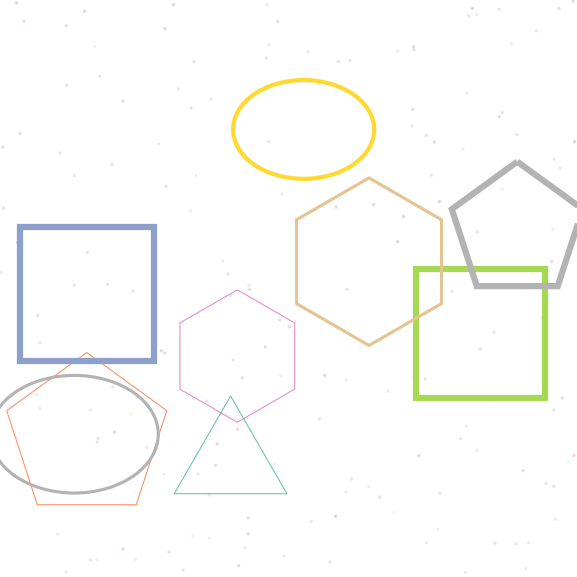[{"shape": "triangle", "thickness": 0.5, "radius": 0.56, "center": [0.399, 0.201]}, {"shape": "pentagon", "thickness": 0.5, "radius": 0.73, "center": [0.15, 0.243]}, {"shape": "square", "thickness": 3, "radius": 0.58, "center": [0.151, 0.489]}, {"shape": "hexagon", "thickness": 0.5, "radius": 0.57, "center": [0.411, 0.383]}, {"shape": "square", "thickness": 3, "radius": 0.56, "center": [0.832, 0.422]}, {"shape": "oval", "thickness": 2, "radius": 0.61, "center": [0.526, 0.775]}, {"shape": "hexagon", "thickness": 1.5, "radius": 0.73, "center": [0.639, 0.546]}, {"shape": "oval", "thickness": 1.5, "radius": 0.73, "center": [0.129, 0.247]}, {"shape": "pentagon", "thickness": 3, "radius": 0.6, "center": [0.896, 0.6]}]